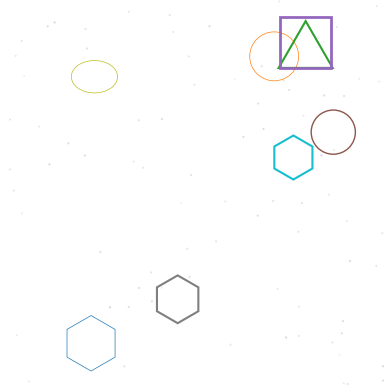[{"shape": "hexagon", "thickness": 0.5, "radius": 0.36, "center": [0.236, 0.108]}, {"shape": "circle", "thickness": 0.5, "radius": 0.32, "center": [0.712, 0.854]}, {"shape": "triangle", "thickness": 1.5, "radius": 0.41, "center": [0.794, 0.864]}, {"shape": "square", "thickness": 2, "radius": 0.33, "center": [0.794, 0.889]}, {"shape": "circle", "thickness": 1, "radius": 0.29, "center": [0.866, 0.657]}, {"shape": "hexagon", "thickness": 1.5, "radius": 0.31, "center": [0.461, 0.223]}, {"shape": "oval", "thickness": 0.5, "radius": 0.3, "center": [0.245, 0.801]}, {"shape": "hexagon", "thickness": 1.5, "radius": 0.29, "center": [0.762, 0.591]}]